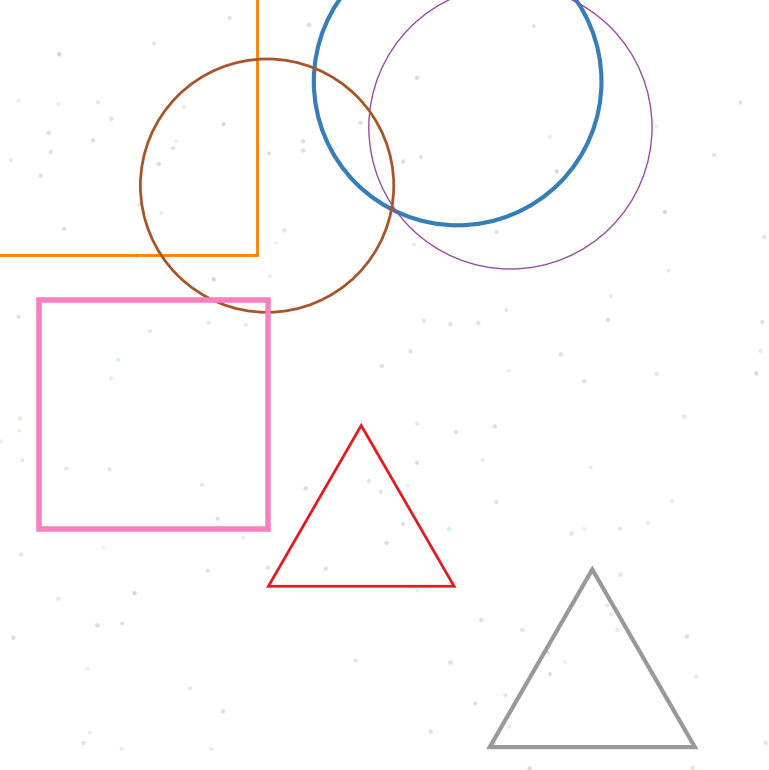[{"shape": "triangle", "thickness": 1, "radius": 0.7, "center": [0.469, 0.308]}, {"shape": "circle", "thickness": 1.5, "radius": 0.93, "center": [0.594, 0.894]}, {"shape": "circle", "thickness": 0.5, "radius": 0.92, "center": [0.663, 0.835]}, {"shape": "square", "thickness": 1, "radius": 0.85, "center": [0.164, 0.838]}, {"shape": "circle", "thickness": 1, "radius": 0.82, "center": [0.347, 0.759]}, {"shape": "square", "thickness": 2, "radius": 0.74, "center": [0.199, 0.461]}, {"shape": "triangle", "thickness": 1.5, "radius": 0.77, "center": [0.769, 0.107]}]